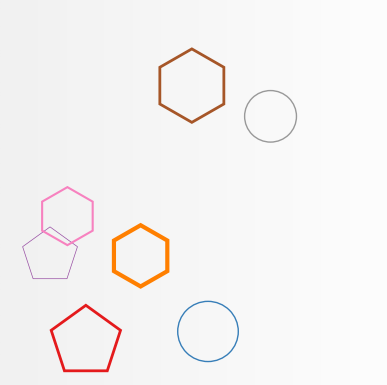[{"shape": "pentagon", "thickness": 2, "radius": 0.47, "center": [0.222, 0.113]}, {"shape": "circle", "thickness": 1, "radius": 0.39, "center": [0.537, 0.139]}, {"shape": "pentagon", "thickness": 0.5, "radius": 0.37, "center": [0.129, 0.336]}, {"shape": "hexagon", "thickness": 3, "radius": 0.4, "center": [0.363, 0.335]}, {"shape": "hexagon", "thickness": 2, "radius": 0.48, "center": [0.495, 0.778]}, {"shape": "hexagon", "thickness": 1.5, "radius": 0.38, "center": [0.174, 0.439]}, {"shape": "circle", "thickness": 1, "radius": 0.33, "center": [0.698, 0.698]}]